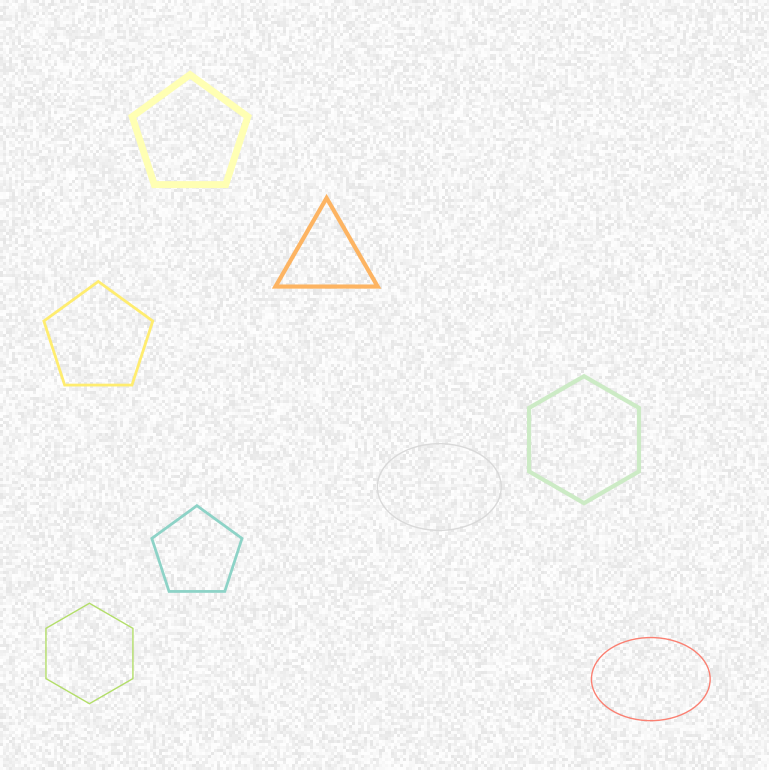[{"shape": "pentagon", "thickness": 1, "radius": 0.31, "center": [0.256, 0.282]}, {"shape": "pentagon", "thickness": 2.5, "radius": 0.39, "center": [0.247, 0.824]}, {"shape": "oval", "thickness": 0.5, "radius": 0.39, "center": [0.845, 0.118]}, {"shape": "triangle", "thickness": 1.5, "radius": 0.38, "center": [0.424, 0.666]}, {"shape": "hexagon", "thickness": 0.5, "radius": 0.33, "center": [0.116, 0.151]}, {"shape": "oval", "thickness": 0.5, "radius": 0.4, "center": [0.571, 0.367]}, {"shape": "hexagon", "thickness": 1.5, "radius": 0.41, "center": [0.758, 0.429]}, {"shape": "pentagon", "thickness": 1, "radius": 0.37, "center": [0.128, 0.56]}]